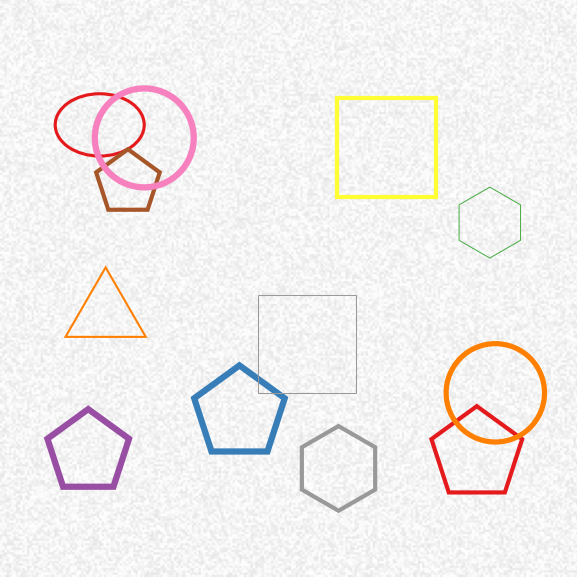[{"shape": "pentagon", "thickness": 2, "radius": 0.41, "center": [0.826, 0.213]}, {"shape": "oval", "thickness": 1.5, "radius": 0.39, "center": [0.173, 0.783]}, {"shape": "pentagon", "thickness": 3, "radius": 0.41, "center": [0.415, 0.284]}, {"shape": "hexagon", "thickness": 0.5, "radius": 0.31, "center": [0.848, 0.614]}, {"shape": "pentagon", "thickness": 3, "radius": 0.37, "center": [0.153, 0.216]}, {"shape": "circle", "thickness": 2.5, "radius": 0.43, "center": [0.858, 0.319]}, {"shape": "triangle", "thickness": 1, "radius": 0.4, "center": [0.183, 0.456]}, {"shape": "square", "thickness": 2, "radius": 0.43, "center": [0.669, 0.744]}, {"shape": "pentagon", "thickness": 2, "radius": 0.29, "center": [0.222, 0.683]}, {"shape": "circle", "thickness": 3, "radius": 0.43, "center": [0.25, 0.76]}, {"shape": "hexagon", "thickness": 2, "radius": 0.37, "center": [0.586, 0.188]}, {"shape": "square", "thickness": 0.5, "radius": 0.42, "center": [0.532, 0.404]}]